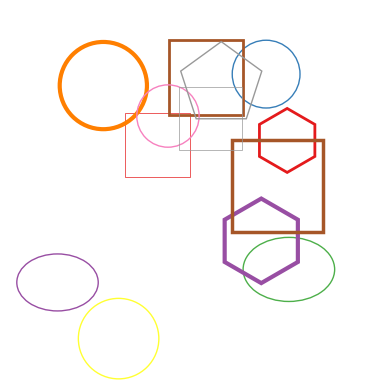[{"shape": "square", "thickness": 0.5, "radius": 0.42, "center": [0.409, 0.623]}, {"shape": "hexagon", "thickness": 2, "radius": 0.42, "center": [0.746, 0.635]}, {"shape": "circle", "thickness": 1, "radius": 0.44, "center": [0.691, 0.807]}, {"shape": "oval", "thickness": 1, "radius": 0.59, "center": [0.75, 0.3]}, {"shape": "hexagon", "thickness": 3, "radius": 0.55, "center": [0.679, 0.374]}, {"shape": "oval", "thickness": 1, "radius": 0.53, "center": [0.149, 0.266]}, {"shape": "circle", "thickness": 3, "radius": 0.57, "center": [0.268, 0.778]}, {"shape": "circle", "thickness": 1, "radius": 0.52, "center": [0.308, 0.12]}, {"shape": "square", "thickness": 2, "radius": 0.48, "center": [0.536, 0.799]}, {"shape": "square", "thickness": 2.5, "radius": 0.6, "center": [0.721, 0.517]}, {"shape": "circle", "thickness": 1, "radius": 0.4, "center": [0.436, 0.699]}, {"shape": "square", "thickness": 0.5, "radius": 0.41, "center": [0.546, 0.693]}, {"shape": "pentagon", "thickness": 1, "radius": 0.55, "center": [0.575, 0.781]}]